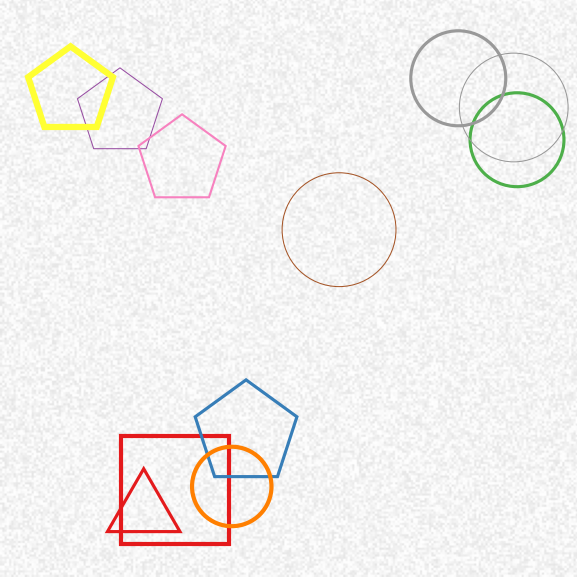[{"shape": "square", "thickness": 2, "radius": 0.47, "center": [0.303, 0.15]}, {"shape": "triangle", "thickness": 1.5, "radius": 0.36, "center": [0.249, 0.115]}, {"shape": "pentagon", "thickness": 1.5, "radius": 0.46, "center": [0.426, 0.249]}, {"shape": "circle", "thickness": 1.5, "radius": 0.41, "center": [0.895, 0.757]}, {"shape": "pentagon", "thickness": 0.5, "radius": 0.39, "center": [0.208, 0.804]}, {"shape": "circle", "thickness": 2, "radius": 0.34, "center": [0.401, 0.157]}, {"shape": "pentagon", "thickness": 3, "radius": 0.39, "center": [0.122, 0.842]}, {"shape": "circle", "thickness": 0.5, "radius": 0.49, "center": [0.587, 0.601]}, {"shape": "pentagon", "thickness": 1, "radius": 0.4, "center": [0.315, 0.722]}, {"shape": "circle", "thickness": 0.5, "radius": 0.47, "center": [0.89, 0.813]}, {"shape": "circle", "thickness": 1.5, "radius": 0.41, "center": [0.794, 0.864]}]